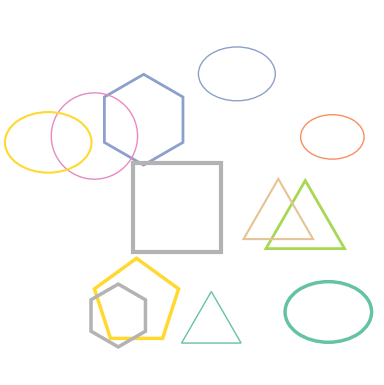[{"shape": "triangle", "thickness": 1, "radius": 0.45, "center": [0.549, 0.154]}, {"shape": "oval", "thickness": 2.5, "radius": 0.56, "center": [0.853, 0.19]}, {"shape": "oval", "thickness": 1, "radius": 0.41, "center": [0.863, 0.644]}, {"shape": "hexagon", "thickness": 2, "radius": 0.59, "center": [0.373, 0.689]}, {"shape": "oval", "thickness": 1, "radius": 0.5, "center": [0.615, 0.808]}, {"shape": "circle", "thickness": 1, "radius": 0.56, "center": [0.245, 0.647]}, {"shape": "triangle", "thickness": 2, "radius": 0.59, "center": [0.793, 0.413]}, {"shape": "pentagon", "thickness": 2.5, "radius": 0.57, "center": [0.355, 0.214]}, {"shape": "oval", "thickness": 1.5, "radius": 0.56, "center": [0.125, 0.63]}, {"shape": "triangle", "thickness": 1.5, "radius": 0.52, "center": [0.723, 0.431]}, {"shape": "square", "thickness": 3, "radius": 0.58, "center": [0.459, 0.461]}, {"shape": "hexagon", "thickness": 2.5, "radius": 0.41, "center": [0.307, 0.18]}]